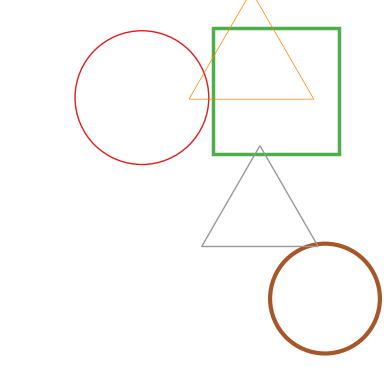[{"shape": "circle", "thickness": 1, "radius": 0.87, "center": [0.369, 0.746]}, {"shape": "square", "thickness": 2.5, "radius": 0.82, "center": [0.717, 0.764]}, {"shape": "triangle", "thickness": 0.5, "radius": 0.94, "center": [0.653, 0.836]}, {"shape": "circle", "thickness": 3, "radius": 0.71, "center": [0.844, 0.224]}, {"shape": "triangle", "thickness": 1, "radius": 0.87, "center": [0.675, 0.447]}]